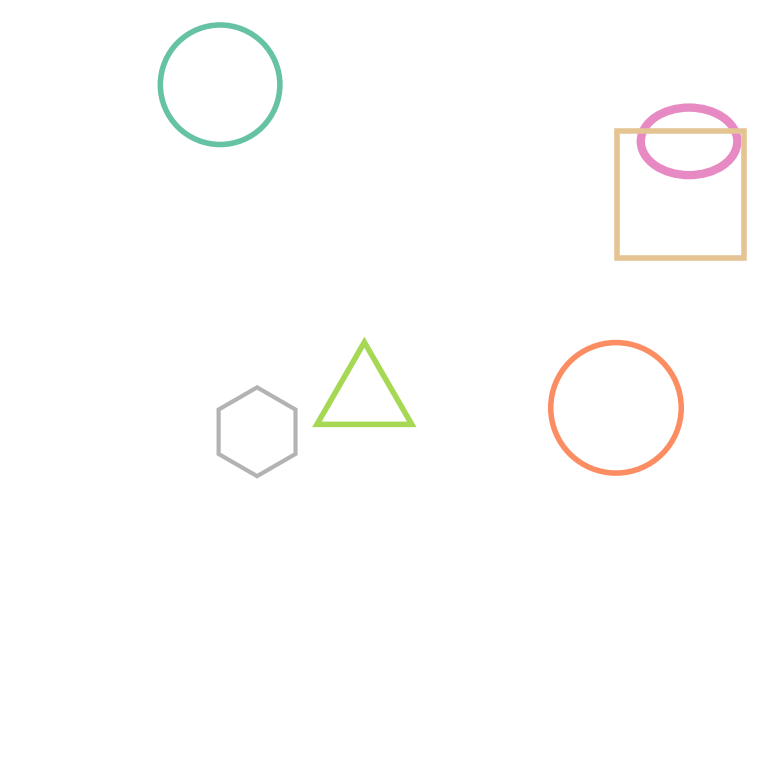[{"shape": "circle", "thickness": 2, "radius": 0.39, "center": [0.286, 0.89]}, {"shape": "circle", "thickness": 2, "radius": 0.42, "center": [0.8, 0.47]}, {"shape": "oval", "thickness": 3, "radius": 0.31, "center": [0.895, 0.816]}, {"shape": "triangle", "thickness": 2, "radius": 0.36, "center": [0.473, 0.484]}, {"shape": "square", "thickness": 2, "radius": 0.41, "center": [0.884, 0.747]}, {"shape": "hexagon", "thickness": 1.5, "radius": 0.29, "center": [0.334, 0.439]}]